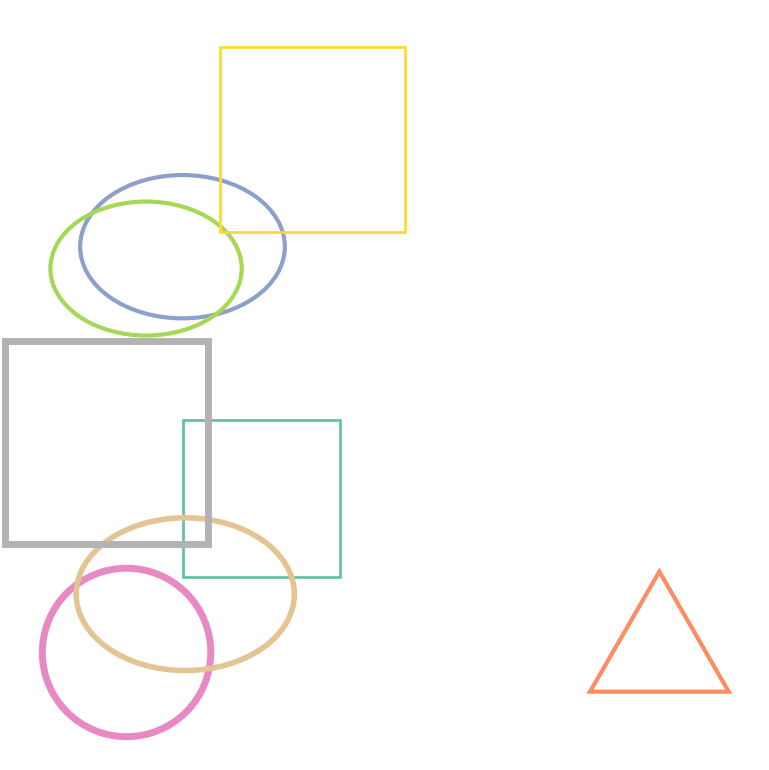[{"shape": "square", "thickness": 1, "radius": 0.51, "center": [0.34, 0.353]}, {"shape": "triangle", "thickness": 1.5, "radius": 0.52, "center": [0.856, 0.154]}, {"shape": "oval", "thickness": 1.5, "radius": 0.66, "center": [0.237, 0.68]}, {"shape": "circle", "thickness": 2.5, "radius": 0.55, "center": [0.164, 0.153]}, {"shape": "oval", "thickness": 1.5, "radius": 0.62, "center": [0.19, 0.651]}, {"shape": "square", "thickness": 1, "radius": 0.6, "center": [0.406, 0.818]}, {"shape": "oval", "thickness": 2, "radius": 0.71, "center": [0.241, 0.228]}, {"shape": "square", "thickness": 2.5, "radius": 0.66, "center": [0.138, 0.426]}]